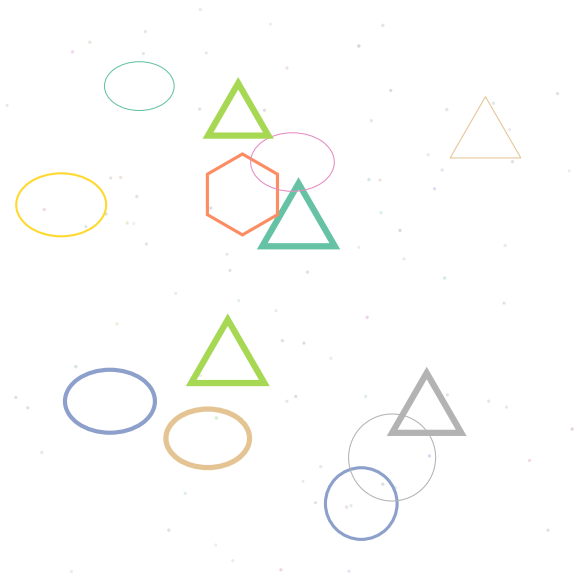[{"shape": "oval", "thickness": 0.5, "radius": 0.3, "center": [0.241, 0.85]}, {"shape": "triangle", "thickness": 3, "radius": 0.36, "center": [0.517, 0.609]}, {"shape": "hexagon", "thickness": 1.5, "radius": 0.35, "center": [0.42, 0.662]}, {"shape": "oval", "thickness": 2, "radius": 0.39, "center": [0.19, 0.304]}, {"shape": "circle", "thickness": 1.5, "radius": 0.31, "center": [0.626, 0.127]}, {"shape": "oval", "thickness": 0.5, "radius": 0.36, "center": [0.506, 0.719]}, {"shape": "triangle", "thickness": 3, "radius": 0.37, "center": [0.394, 0.372]}, {"shape": "triangle", "thickness": 3, "radius": 0.3, "center": [0.412, 0.795]}, {"shape": "oval", "thickness": 1, "radius": 0.39, "center": [0.106, 0.644]}, {"shape": "triangle", "thickness": 0.5, "radius": 0.35, "center": [0.841, 0.761]}, {"shape": "oval", "thickness": 2.5, "radius": 0.36, "center": [0.36, 0.24]}, {"shape": "triangle", "thickness": 3, "radius": 0.35, "center": [0.739, 0.284]}, {"shape": "circle", "thickness": 0.5, "radius": 0.38, "center": [0.679, 0.207]}]